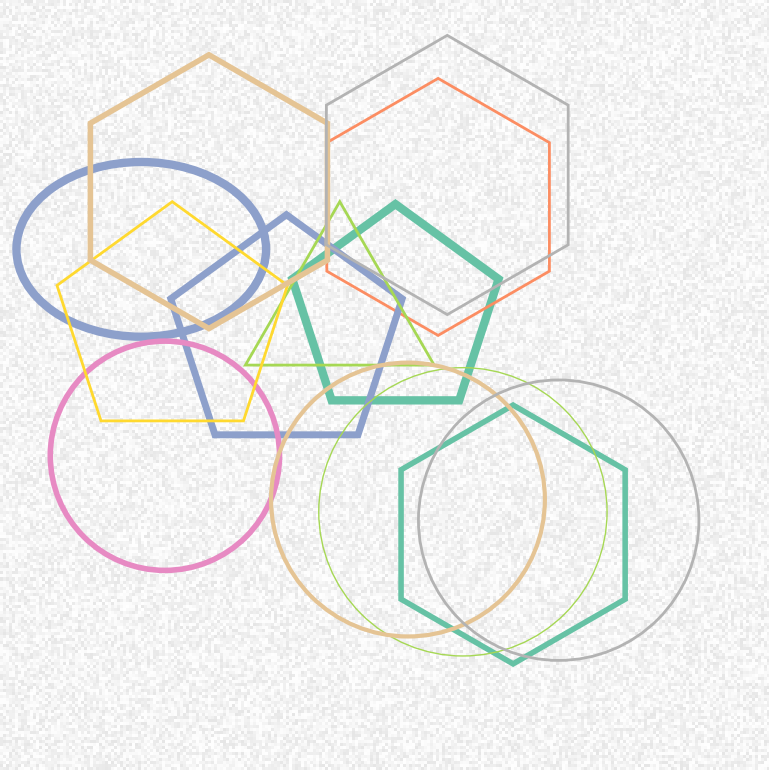[{"shape": "pentagon", "thickness": 3, "radius": 0.7, "center": [0.514, 0.594]}, {"shape": "hexagon", "thickness": 2, "radius": 0.84, "center": [0.666, 0.306]}, {"shape": "hexagon", "thickness": 1, "radius": 0.83, "center": [0.569, 0.731]}, {"shape": "pentagon", "thickness": 2.5, "radius": 0.79, "center": [0.372, 0.563]}, {"shape": "oval", "thickness": 3, "radius": 0.81, "center": [0.183, 0.676]}, {"shape": "circle", "thickness": 2, "radius": 0.74, "center": [0.214, 0.408]}, {"shape": "circle", "thickness": 0.5, "radius": 0.94, "center": [0.601, 0.335]}, {"shape": "triangle", "thickness": 1, "radius": 0.71, "center": [0.441, 0.597]}, {"shape": "pentagon", "thickness": 1, "radius": 0.79, "center": [0.224, 0.581]}, {"shape": "circle", "thickness": 1.5, "radius": 0.89, "center": [0.53, 0.351]}, {"shape": "hexagon", "thickness": 2, "radius": 0.89, "center": [0.271, 0.751]}, {"shape": "hexagon", "thickness": 1, "radius": 0.91, "center": [0.581, 0.773]}, {"shape": "circle", "thickness": 1, "radius": 0.91, "center": [0.726, 0.324]}]